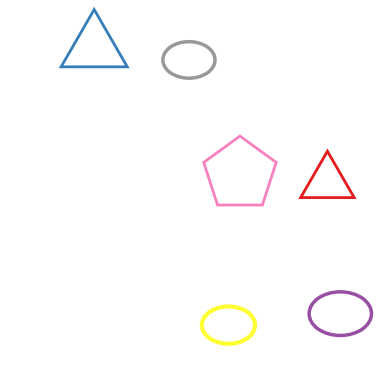[{"shape": "triangle", "thickness": 2, "radius": 0.4, "center": [0.85, 0.527]}, {"shape": "triangle", "thickness": 2, "radius": 0.5, "center": [0.245, 0.876]}, {"shape": "oval", "thickness": 2.5, "radius": 0.4, "center": [0.884, 0.185]}, {"shape": "oval", "thickness": 3, "radius": 0.35, "center": [0.593, 0.156]}, {"shape": "pentagon", "thickness": 2, "radius": 0.5, "center": [0.623, 0.548]}, {"shape": "oval", "thickness": 2.5, "radius": 0.34, "center": [0.491, 0.844]}]